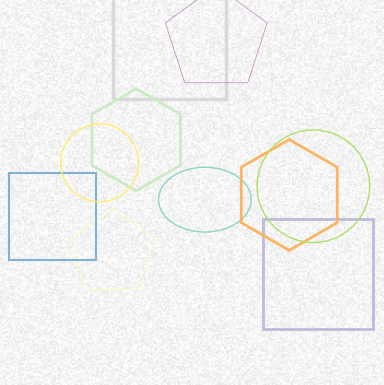[{"shape": "oval", "thickness": 1, "radius": 0.6, "center": [0.532, 0.482]}, {"shape": "pentagon", "thickness": 0.5, "radius": 0.58, "center": [0.293, 0.342]}, {"shape": "square", "thickness": 2, "radius": 0.71, "center": [0.827, 0.287]}, {"shape": "square", "thickness": 1.5, "radius": 0.57, "center": [0.137, 0.437]}, {"shape": "hexagon", "thickness": 2, "radius": 0.72, "center": [0.751, 0.494]}, {"shape": "circle", "thickness": 1, "radius": 0.73, "center": [0.814, 0.516]}, {"shape": "square", "thickness": 2.5, "radius": 0.73, "center": [0.44, 0.889]}, {"shape": "pentagon", "thickness": 0.5, "radius": 0.7, "center": [0.562, 0.898]}, {"shape": "hexagon", "thickness": 2, "radius": 0.66, "center": [0.354, 0.637]}, {"shape": "circle", "thickness": 1, "radius": 0.51, "center": [0.259, 0.577]}]